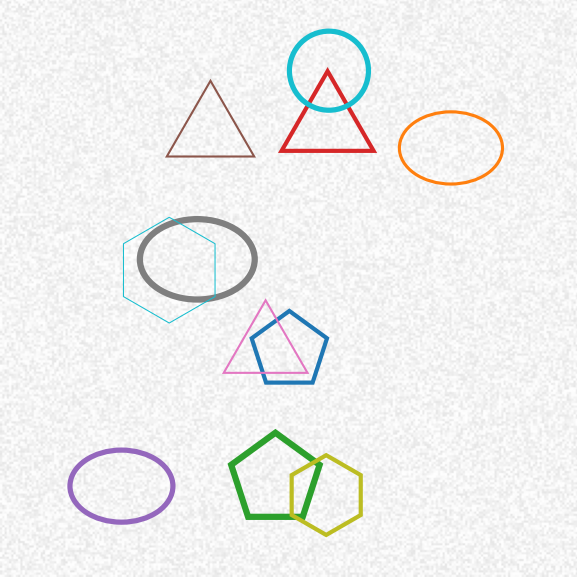[{"shape": "pentagon", "thickness": 2, "radius": 0.34, "center": [0.501, 0.392]}, {"shape": "oval", "thickness": 1.5, "radius": 0.45, "center": [0.781, 0.743]}, {"shape": "pentagon", "thickness": 3, "radius": 0.4, "center": [0.477, 0.169]}, {"shape": "triangle", "thickness": 2, "radius": 0.46, "center": [0.567, 0.784]}, {"shape": "oval", "thickness": 2.5, "radius": 0.45, "center": [0.21, 0.157]}, {"shape": "triangle", "thickness": 1, "radius": 0.44, "center": [0.364, 0.772]}, {"shape": "triangle", "thickness": 1, "radius": 0.42, "center": [0.46, 0.395]}, {"shape": "oval", "thickness": 3, "radius": 0.5, "center": [0.342, 0.55]}, {"shape": "hexagon", "thickness": 2, "radius": 0.35, "center": [0.565, 0.142]}, {"shape": "circle", "thickness": 2.5, "radius": 0.34, "center": [0.57, 0.877]}, {"shape": "hexagon", "thickness": 0.5, "radius": 0.46, "center": [0.293, 0.531]}]